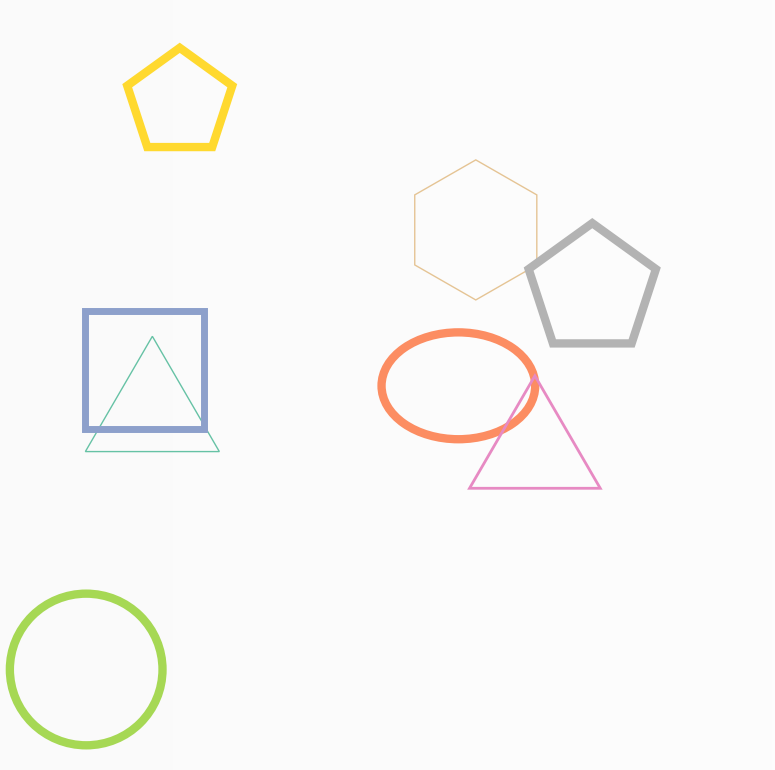[{"shape": "triangle", "thickness": 0.5, "radius": 0.5, "center": [0.197, 0.463]}, {"shape": "oval", "thickness": 3, "radius": 0.5, "center": [0.591, 0.499]}, {"shape": "square", "thickness": 2.5, "radius": 0.38, "center": [0.186, 0.519]}, {"shape": "triangle", "thickness": 1, "radius": 0.49, "center": [0.69, 0.415]}, {"shape": "circle", "thickness": 3, "radius": 0.49, "center": [0.111, 0.131]}, {"shape": "pentagon", "thickness": 3, "radius": 0.36, "center": [0.232, 0.867]}, {"shape": "hexagon", "thickness": 0.5, "radius": 0.45, "center": [0.614, 0.701]}, {"shape": "pentagon", "thickness": 3, "radius": 0.43, "center": [0.764, 0.624]}]